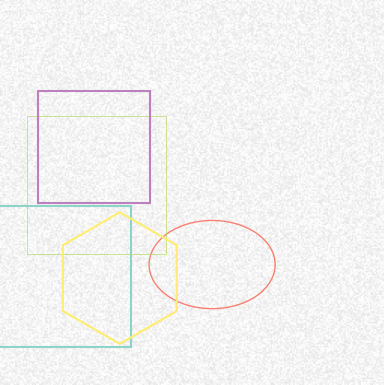[{"shape": "square", "thickness": 1.5, "radius": 0.92, "center": [0.157, 0.282]}, {"shape": "oval", "thickness": 1, "radius": 0.82, "center": [0.551, 0.313]}, {"shape": "square", "thickness": 0.5, "radius": 0.9, "center": [0.25, 0.52]}, {"shape": "square", "thickness": 1.5, "radius": 0.73, "center": [0.244, 0.618]}, {"shape": "hexagon", "thickness": 1.5, "radius": 0.85, "center": [0.311, 0.278]}]